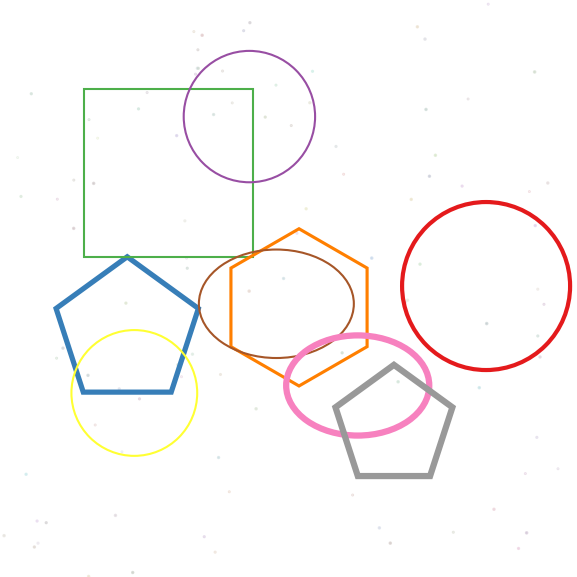[{"shape": "circle", "thickness": 2, "radius": 0.73, "center": [0.842, 0.504]}, {"shape": "pentagon", "thickness": 2.5, "radius": 0.65, "center": [0.22, 0.425]}, {"shape": "square", "thickness": 1, "radius": 0.73, "center": [0.292, 0.7]}, {"shape": "circle", "thickness": 1, "radius": 0.57, "center": [0.432, 0.797]}, {"shape": "hexagon", "thickness": 1.5, "radius": 0.68, "center": [0.518, 0.467]}, {"shape": "circle", "thickness": 1, "radius": 0.54, "center": [0.233, 0.319]}, {"shape": "oval", "thickness": 1, "radius": 0.67, "center": [0.479, 0.473]}, {"shape": "oval", "thickness": 3, "radius": 0.62, "center": [0.619, 0.332]}, {"shape": "pentagon", "thickness": 3, "radius": 0.53, "center": [0.682, 0.261]}]